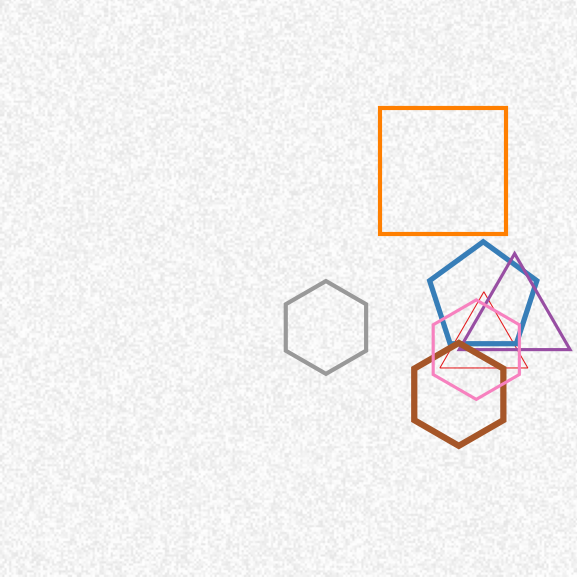[{"shape": "triangle", "thickness": 0.5, "radius": 0.44, "center": [0.838, 0.406]}, {"shape": "pentagon", "thickness": 2.5, "radius": 0.49, "center": [0.837, 0.483]}, {"shape": "triangle", "thickness": 1.5, "radius": 0.55, "center": [0.891, 0.449]}, {"shape": "square", "thickness": 2, "radius": 0.55, "center": [0.767, 0.703]}, {"shape": "hexagon", "thickness": 3, "radius": 0.45, "center": [0.794, 0.316]}, {"shape": "hexagon", "thickness": 1.5, "radius": 0.43, "center": [0.825, 0.394]}, {"shape": "hexagon", "thickness": 2, "radius": 0.4, "center": [0.564, 0.432]}]